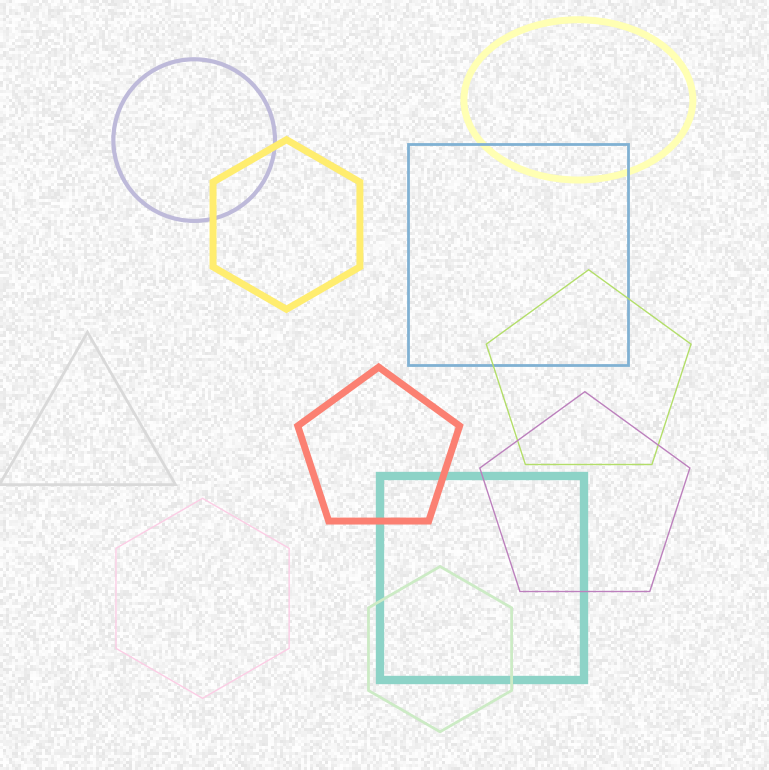[{"shape": "square", "thickness": 3, "radius": 0.66, "center": [0.627, 0.249]}, {"shape": "oval", "thickness": 2.5, "radius": 0.74, "center": [0.751, 0.87]}, {"shape": "circle", "thickness": 1.5, "radius": 0.52, "center": [0.252, 0.818]}, {"shape": "pentagon", "thickness": 2.5, "radius": 0.55, "center": [0.492, 0.413]}, {"shape": "square", "thickness": 1, "radius": 0.72, "center": [0.673, 0.669]}, {"shape": "pentagon", "thickness": 0.5, "radius": 0.7, "center": [0.764, 0.51]}, {"shape": "hexagon", "thickness": 0.5, "radius": 0.65, "center": [0.263, 0.223]}, {"shape": "triangle", "thickness": 1, "radius": 0.66, "center": [0.114, 0.437]}, {"shape": "pentagon", "thickness": 0.5, "radius": 0.72, "center": [0.76, 0.348]}, {"shape": "hexagon", "thickness": 1, "radius": 0.54, "center": [0.571, 0.157]}, {"shape": "hexagon", "thickness": 2.5, "radius": 0.55, "center": [0.372, 0.708]}]